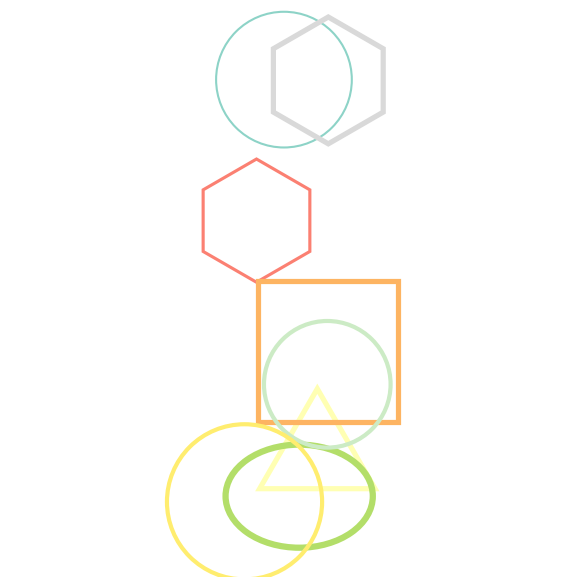[{"shape": "circle", "thickness": 1, "radius": 0.59, "center": [0.492, 0.861]}, {"shape": "triangle", "thickness": 2.5, "radius": 0.58, "center": [0.549, 0.211]}, {"shape": "hexagon", "thickness": 1.5, "radius": 0.53, "center": [0.444, 0.617]}, {"shape": "square", "thickness": 2.5, "radius": 0.61, "center": [0.568, 0.39]}, {"shape": "oval", "thickness": 3, "radius": 0.64, "center": [0.518, 0.14]}, {"shape": "hexagon", "thickness": 2.5, "radius": 0.55, "center": [0.568, 0.86]}, {"shape": "circle", "thickness": 2, "radius": 0.55, "center": [0.567, 0.334]}, {"shape": "circle", "thickness": 2, "radius": 0.67, "center": [0.423, 0.13]}]